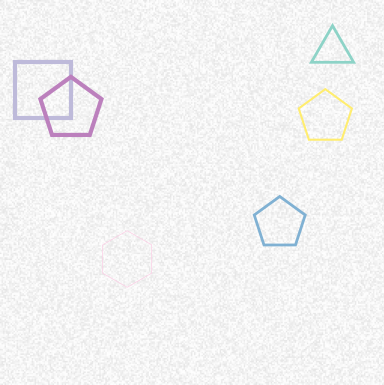[{"shape": "triangle", "thickness": 2, "radius": 0.32, "center": [0.864, 0.87]}, {"shape": "square", "thickness": 3, "radius": 0.36, "center": [0.111, 0.767]}, {"shape": "pentagon", "thickness": 2, "radius": 0.35, "center": [0.727, 0.42]}, {"shape": "hexagon", "thickness": 0.5, "radius": 0.37, "center": [0.33, 0.327]}, {"shape": "pentagon", "thickness": 3, "radius": 0.42, "center": [0.184, 0.717]}, {"shape": "pentagon", "thickness": 1.5, "radius": 0.36, "center": [0.845, 0.696]}]